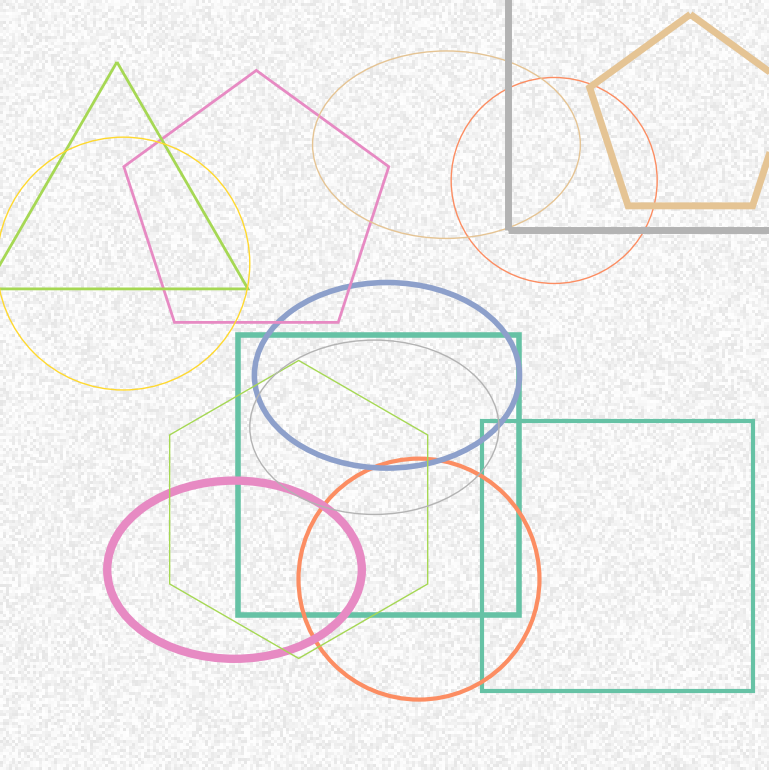[{"shape": "square", "thickness": 1.5, "radius": 0.88, "center": [0.802, 0.278]}, {"shape": "square", "thickness": 2, "radius": 0.91, "center": [0.491, 0.383]}, {"shape": "circle", "thickness": 1.5, "radius": 0.78, "center": [0.544, 0.248]}, {"shape": "circle", "thickness": 0.5, "radius": 0.67, "center": [0.72, 0.766]}, {"shape": "oval", "thickness": 2, "radius": 0.86, "center": [0.503, 0.513]}, {"shape": "pentagon", "thickness": 1, "radius": 0.9, "center": [0.333, 0.728]}, {"shape": "oval", "thickness": 3, "radius": 0.83, "center": [0.305, 0.26]}, {"shape": "hexagon", "thickness": 0.5, "radius": 0.97, "center": [0.388, 0.338]}, {"shape": "triangle", "thickness": 1, "radius": 0.98, "center": [0.152, 0.723]}, {"shape": "circle", "thickness": 0.5, "radius": 0.82, "center": [0.16, 0.658]}, {"shape": "oval", "thickness": 0.5, "radius": 0.87, "center": [0.58, 0.812]}, {"shape": "pentagon", "thickness": 2.5, "radius": 0.69, "center": [0.897, 0.844]}, {"shape": "oval", "thickness": 0.5, "radius": 0.81, "center": [0.486, 0.445]}, {"shape": "square", "thickness": 2.5, "radius": 0.86, "center": [0.832, 0.873]}]